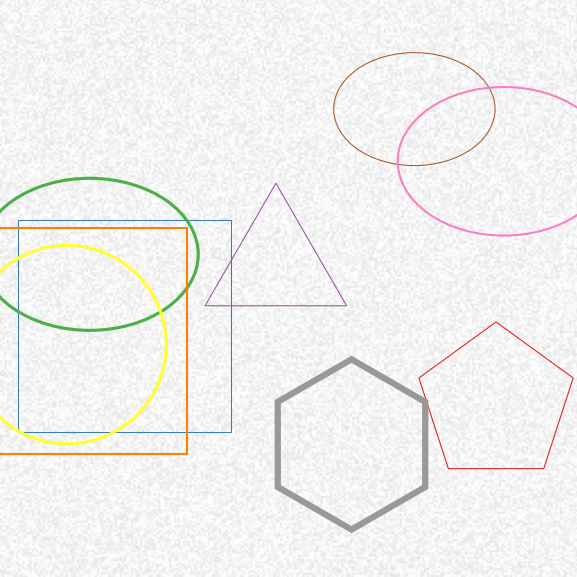[{"shape": "pentagon", "thickness": 0.5, "radius": 0.7, "center": [0.859, 0.301]}, {"shape": "square", "thickness": 0.5, "radius": 0.92, "center": [0.215, 0.435]}, {"shape": "oval", "thickness": 1.5, "radius": 0.94, "center": [0.155, 0.559]}, {"shape": "triangle", "thickness": 0.5, "radius": 0.71, "center": [0.478, 0.54]}, {"shape": "square", "thickness": 1, "radius": 0.98, "center": [0.128, 0.408]}, {"shape": "circle", "thickness": 1.5, "radius": 0.86, "center": [0.116, 0.402]}, {"shape": "oval", "thickness": 0.5, "radius": 0.7, "center": [0.718, 0.81]}, {"shape": "oval", "thickness": 1, "radius": 0.92, "center": [0.872, 0.72]}, {"shape": "hexagon", "thickness": 3, "radius": 0.74, "center": [0.609, 0.23]}]